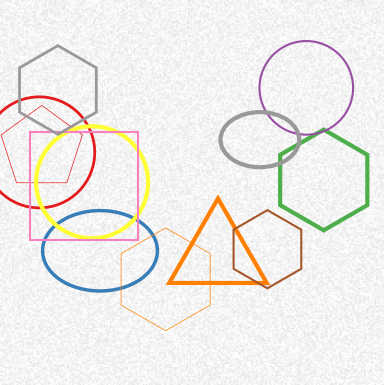[{"shape": "pentagon", "thickness": 0.5, "radius": 0.56, "center": [0.108, 0.615]}, {"shape": "circle", "thickness": 2, "radius": 0.72, "center": [0.102, 0.604]}, {"shape": "oval", "thickness": 2.5, "radius": 0.75, "center": [0.26, 0.349]}, {"shape": "hexagon", "thickness": 3, "radius": 0.65, "center": [0.841, 0.533]}, {"shape": "circle", "thickness": 1.5, "radius": 0.61, "center": [0.796, 0.772]}, {"shape": "hexagon", "thickness": 0.5, "radius": 0.67, "center": [0.43, 0.274]}, {"shape": "triangle", "thickness": 3, "radius": 0.73, "center": [0.566, 0.338]}, {"shape": "circle", "thickness": 3, "radius": 0.73, "center": [0.239, 0.527]}, {"shape": "hexagon", "thickness": 1.5, "radius": 0.51, "center": [0.695, 0.353]}, {"shape": "square", "thickness": 1.5, "radius": 0.7, "center": [0.219, 0.517]}, {"shape": "oval", "thickness": 3, "radius": 0.51, "center": [0.675, 0.637]}, {"shape": "hexagon", "thickness": 2, "radius": 0.58, "center": [0.15, 0.766]}]